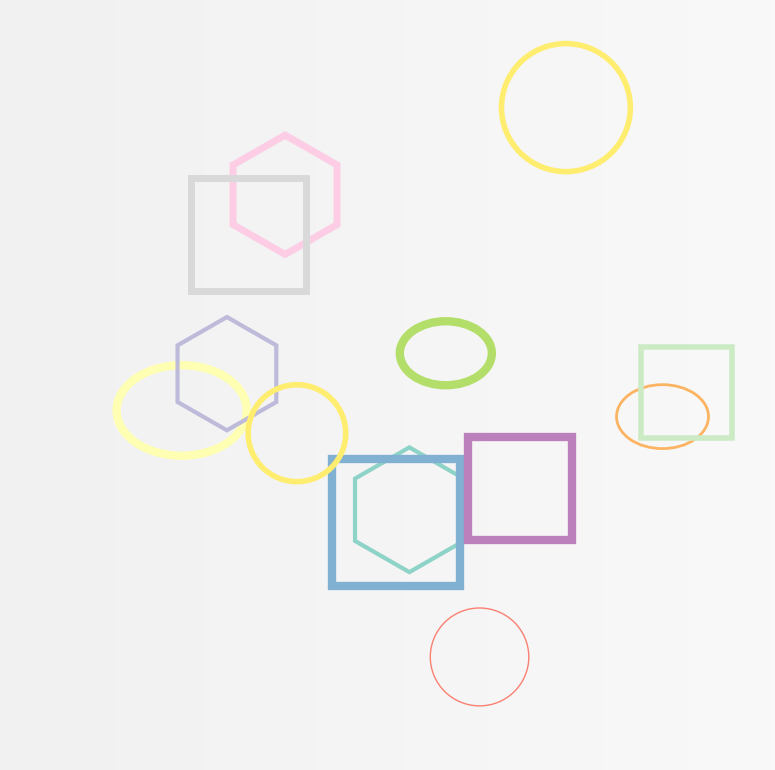[{"shape": "hexagon", "thickness": 1.5, "radius": 0.4, "center": [0.528, 0.338]}, {"shape": "oval", "thickness": 3, "radius": 0.42, "center": [0.234, 0.467]}, {"shape": "hexagon", "thickness": 1.5, "radius": 0.37, "center": [0.293, 0.515]}, {"shape": "circle", "thickness": 0.5, "radius": 0.32, "center": [0.619, 0.147]}, {"shape": "square", "thickness": 3, "radius": 0.41, "center": [0.511, 0.322]}, {"shape": "oval", "thickness": 1, "radius": 0.3, "center": [0.855, 0.459]}, {"shape": "oval", "thickness": 3, "radius": 0.3, "center": [0.575, 0.541]}, {"shape": "hexagon", "thickness": 2.5, "radius": 0.39, "center": [0.368, 0.747]}, {"shape": "square", "thickness": 2.5, "radius": 0.37, "center": [0.32, 0.696]}, {"shape": "square", "thickness": 3, "radius": 0.34, "center": [0.67, 0.365]}, {"shape": "square", "thickness": 2, "radius": 0.3, "center": [0.886, 0.49]}, {"shape": "circle", "thickness": 2, "radius": 0.31, "center": [0.383, 0.437]}, {"shape": "circle", "thickness": 2, "radius": 0.42, "center": [0.73, 0.86]}]